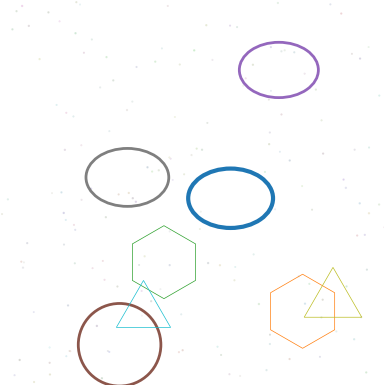[{"shape": "oval", "thickness": 3, "radius": 0.55, "center": [0.599, 0.485]}, {"shape": "hexagon", "thickness": 0.5, "radius": 0.48, "center": [0.786, 0.192]}, {"shape": "hexagon", "thickness": 0.5, "radius": 0.47, "center": [0.426, 0.319]}, {"shape": "oval", "thickness": 2, "radius": 0.51, "center": [0.724, 0.818]}, {"shape": "circle", "thickness": 2, "radius": 0.54, "center": [0.311, 0.105]}, {"shape": "oval", "thickness": 2, "radius": 0.54, "center": [0.331, 0.539]}, {"shape": "triangle", "thickness": 0.5, "radius": 0.43, "center": [0.865, 0.219]}, {"shape": "triangle", "thickness": 0.5, "radius": 0.41, "center": [0.373, 0.19]}]